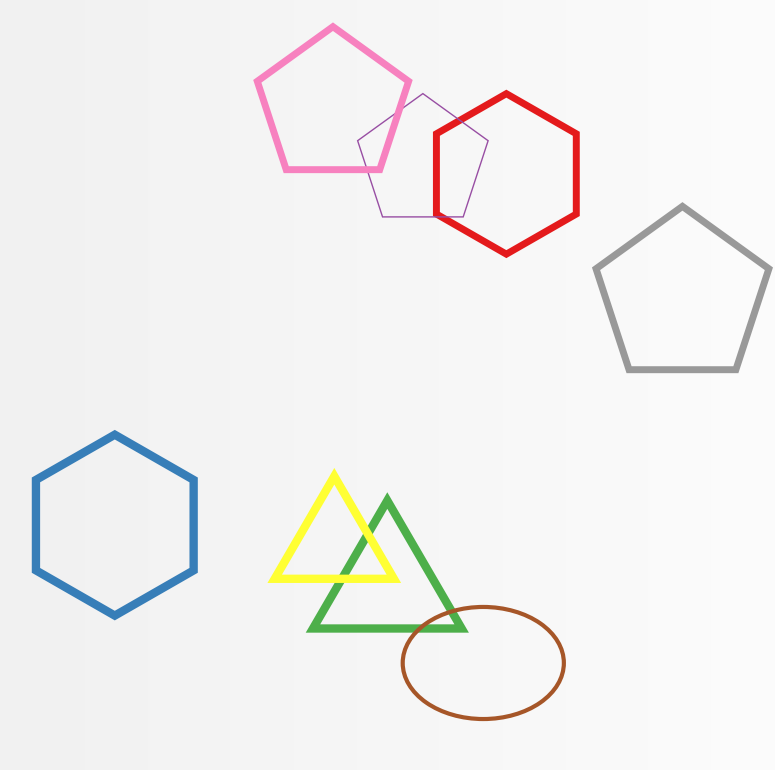[{"shape": "hexagon", "thickness": 2.5, "radius": 0.52, "center": [0.653, 0.774]}, {"shape": "hexagon", "thickness": 3, "radius": 0.59, "center": [0.148, 0.318]}, {"shape": "triangle", "thickness": 3, "radius": 0.55, "center": [0.5, 0.239]}, {"shape": "pentagon", "thickness": 0.5, "radius": 0.44, "center": [0.546, 0.79]}, {"shape": "triangle", "thickness": 3, "radius": 0.44, "center": [0.431, 0.293]}, {"shape": "oval", "thickness": 1.5, "radius": 0.52, "center": [0.624, 0.139]}, {"shape": "pentagon", "thickness": 2.5, "radius": 0.51, "center": [0.43, 0.863]}, {"shape": "pentagon", "thickness": 2.5, "radius": 0.59, "center": [0.881, 0.615]}]